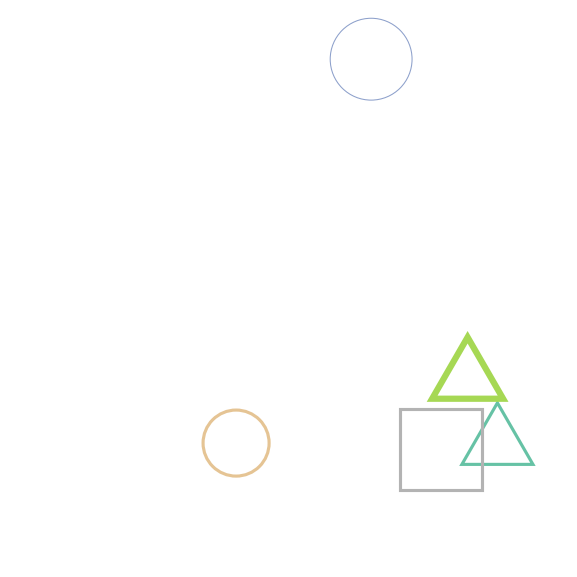[{"shape": "triangle", "thickness": 1.5, "radius": 0.36, "center": [0.861, 0.231]}, {"shape": "circle", "thickness": 0.5, "radius": 0.35, "center": [0.643, 0.897]}, {"shape": "triangle", "thickness": 3, "radius": 0.35, "center": [0.81, 0.344]}, {"shape": "circle", "thickness": 1.5, "radius": 0.29, "center": [0.409, 0.232]}, {"shape": "square", "thickness": 1.5, "radius": 0.35, "center": [0.764, 0.221]}]